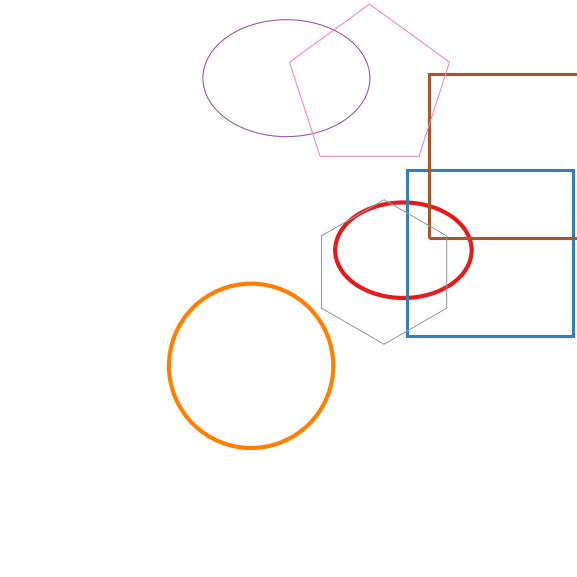[{"shape": "oval", "thickness": 2, "radius": 0.59, "center": [0.699, 0.566]}, {"shape": "square", "thickness": 1.5, "radius": 0.72, "center": [0.848, 0.562]}, {"shape": "oval", "thickness": 0.5, "radius": 0.72, "center": [0.496, 0.864]}, {"shape": "circle", "thickness": 2, "radius": 0.71, "center": [0.435, 0.366]}, {"shape": "square", "thickness": 1.5, "radius": 0.71, "center": [0.885, 0.729]}, {"shape": "pentagon", "thickness": 0.5, "radius": 0.73, "center": [0.64, 0.846]}, {"shape": "hexagon", "thickness": 0.5, "radius": 0.63, "center": [0.665, 0.528]}]